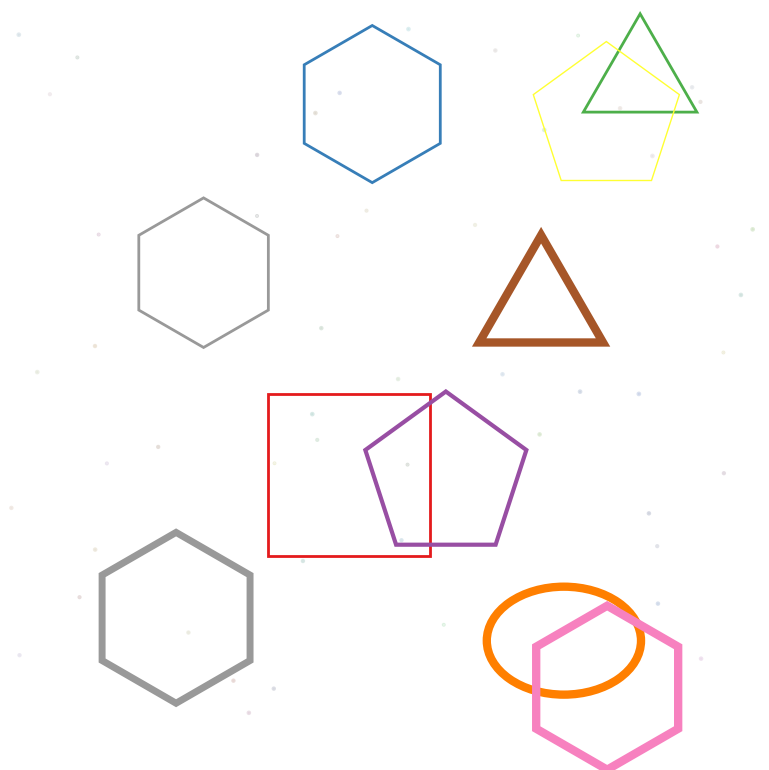[{"shape": "square", "thickness": 1, "radius": 0.53, "center": [0.453, 0.384]}, {"shape": "hexagon", "thickness": 1, "radius": 0.51, "center": [0.483, 0.865]}, {"shape": "triangle", "thickness": 1, "radius": 0.43, "center": [0.831, 0.897]}, {"shape": "pentagon", "thickness": 1.5, "radius": 0.55, "center": [0.579, 0.382]}, {"shape": "oval", "thickness": 3, "radius": 0.5, "center": [0.732, 0.168]}, {"shape": "pentagon", "thickness": 0.5, "radius": 0.5, "center": [0.787, 0.846]}, {"shape": "triangle", "thickness": 3, "radius": 0.46, "center": [0.703, 0.602]}, {"shape": "hexagon", "thickness": 3, "radius": 0.53, "center": [0.789, 0.107]}, {"shape": "hexagon", "thickness": 1, "radius": 0.49, "center": [0.264, 0.646]}, {"shape": "hexagon", "thickness": 2.5, "radius": 0.55, "center": [0.229, 0.198]}]